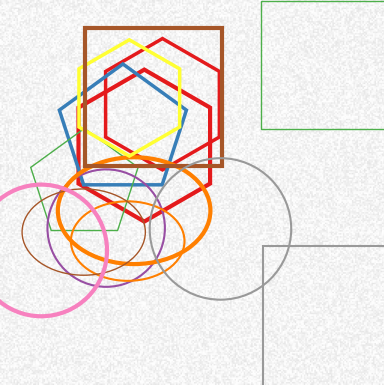[{"shape": "hexagon", "thickness": 3, "radius": 0.99, "center": [0.375, 0.622]}, {"shape": "hexagon", "thickness": 2.5, "radius": 0.85, "center": [0.422, 0.729]}, {"shape": "pentagon", "thickness": 2.5, "radius": 0.87, "center": [0.319, 0.66]}, {"shape": "pentagon", "thickness": 1, "radius": 0.73, "center": [0.219, 0.52]}, {"shape": "square", "thickness": 1, "radius": 0.83, "center": [0.844, 0.831]}, {"shape": "circle", "thickness": 1.5, "radius": 0.76, "center": [0.276, 0.408]}, {"shape": "oval", "thickness": 1.5, "radius": 0.74, "center": [0.332, 0.374]}, {"shape": "oval", "thickness": 3, "radius": 0.99, "center": [0.348, 0.453]}, {"shape": "hexagon", "thickness": 2.5, "radius": 0.76, "center": [0.336, 0.746]}, {"shape": "square", "thickness": 3, "radius": 0.89, "center": [0.398, 0.748]}, {"shape": "oval", "thickness": 1, "radius": 0.8, "center": [0.217, 0.397]}, {"shape": "circle", "thickness": 3, "radius": 0.85, "center": [0.107, 0.35]}, {"shape": "square", "thickness": 1.5, "radius": 0.95, "center": [0.872, 0.172]}, {"shape": "circle", "thickness": 1.5, "radius": 0.92, "center": [0.573, 0.405]}]